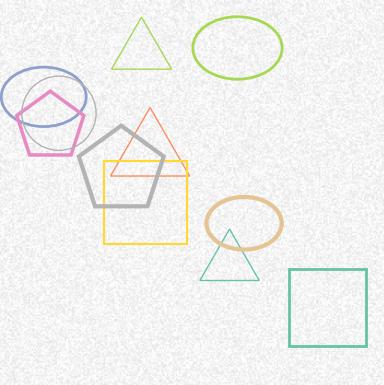[{"shape": "square", "thickness": 2, "radius": 0.5, "center": [0.851, 0.202]}, {"shape": "triangle", "thickness": 1, "radius": 0.45, "center": [0.596, 0.316]}, {"shape": "triangle", "thickness": 1, "radius": 0.59, "center": [0.39, 0.602]}, {"shape": "oval", "thickness": 2, "radius": 0.55, "center": [0.114, 0.748]}, {"shape": "pentagon", "thickness": 2.5, "radius": 0.46, "center": [0.131, 0.672]}, {"shape": "triangle", "thickness": 1, "radius": 0.45, "center": [0.368, 0.865]}, {"shape": "oval", "thickness": 2, "radius": 0.58, "center": [0.617, 0.875]}, {"shape": "square", "thickness": 1.5, "radius": 0.54, "center": [0.378, 0.474]}, {"shape": "oval", "thickness": 3, "radius": 0.49, "center": [0.634, 0.42]}, {"shape": "pentagon", "thickness": 3, "radius": 0.58, "center": [0.315, 0.558]}, {"shape": "circle", "thickness": 1, "radius": 0.48, "center": [0.153, 0.706]}]